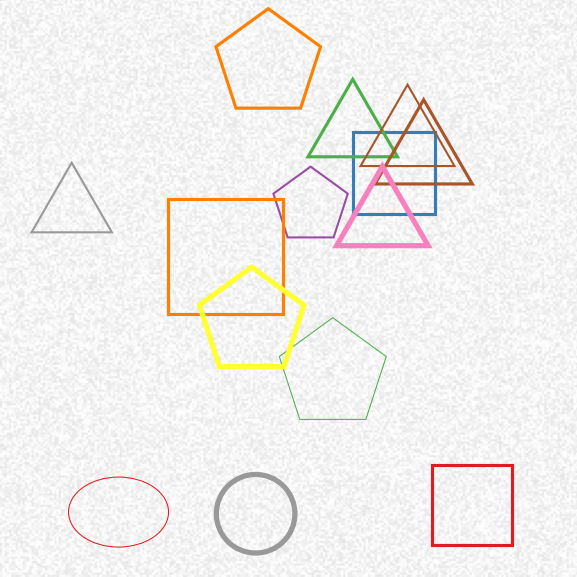[{"shape": "oval", "thickness": 0.5, "radius": 0.43, "center": [0.205, 0.112]}, {"shape": "square", "thickness": 1.5, "radius": 0.35, "center": [0.817, 0.125]}, {"shape": "square", "thickness": 1.5, "radius": 0.36, "center": [0.682, 0.7]}, {"shape": "triangle", "thickness": 1.5, "radius": 0.45, "center": [0.611, 0.772]}, {"shape": "pentagon", "thickness": 0.5, "radius": 0.49, "center": [0.576, 0.352]}, {"shape": "pentagon", "thickness": 1, "radius": 0.34, "center": [0.538, 0.643]}, {"shape": "square", "thickness": 1.5, "radius": 0.5, "center": [0.391, 0.555]}, {"shape": "pentagon", "thickness": 1.5, "radius": 0.48, "center": [0.465, 0.889]}, {"shape": "pentagon", "thickness": 2.5, "radius": 0.48, "center": [0.436, 0.441]}, {"shape": "triangle", "thickness": 1, "radius": 0.47, "center": [0.706, 0.759]}, {"shape": "triangle", "thickness": 1.5, "radius": 0.49, "center": [0.734, 0.729]}, {"shape": "triangle", "thickness": 2.5, "radius": 0.46, "center": [0.662, 0.619]}, {"shape": "circle", "thickness": 2.5, "radius": 0.34, "center": [0.443, 0.11]}, {"shape": "triangle", "thickness": 1, "radius": 0.4, "center": [0.124, 0.637]}]